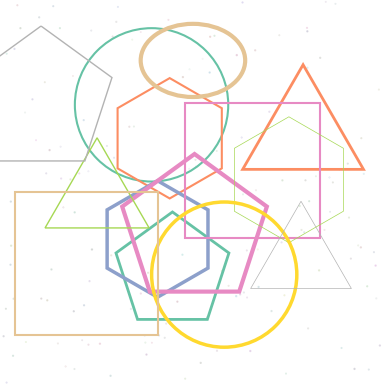[{"shape": "pentagon", "thickness": 2, "radius": 0.77, "center": [0.448, 0.295]}, {"shape": "circle", "thickness": 1.5, "radius": 1.0, "center": [0.394, 0.728]}, {"shape": "triangle", "thickness": 2, "radius": 0.91, "center": [0.787, 0.651]}, {"shape": "hexagon", "thickness": 1.5, "radius": 0.78, "center": [0.441, 0.641]}, {"shape": "hexagon", "thickness": 2.5, "radius": 0.76, "center": [0.409, 0.379]}, {"shape": "pentagon", "thickness": 3, "radius": 0.99, "center": [0.505, 0.402]}, {"shape": "square", "thickness": 1.5, "radius": 0.88, "center": [0.655, 0.557]}, {"shape": "hexagon", "thickness": 0.5, "radius": 0.82, "center": [0.75, 0.533]}, {"shape": "triangle", "thickness": 1, "radius": 0.78, "center": [0.252, 0.486]}, {"shape": "circle", "thickness": 2.5, "radius": 0.94, "center": [0.582, 0.287]}, {"shape": "square", "thickness": 1.5, "radius": 0.93, "center": [0.225, 0.315]}, {"shape": "oval", "thickness": 3, "radius": 0.68, "center": [0.501, 0.843]}, {"shape": "triangle", "thickness": 0.5, "radius": 0.76, "center": [0.782, 0.326]}, {"shape": "pentagon", "thickness": 1, "radius": 0.97, "center": [0.107, 0.739]}]